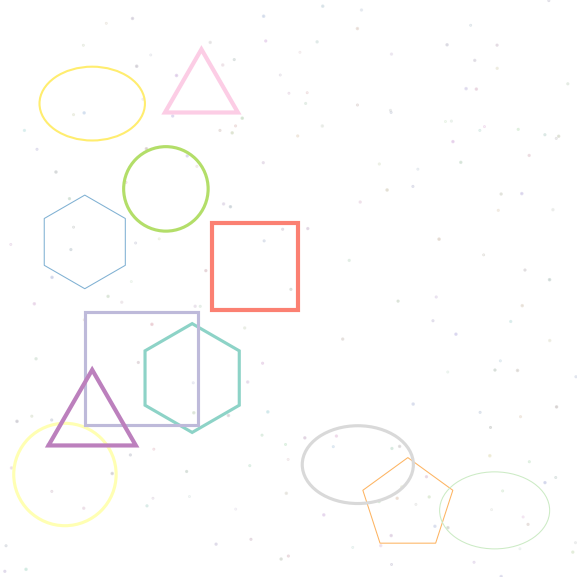[{"shape": "hexagon", "thickness": 1.5, "radius": 0.47, "center": [0.333, 0.345]}, {"shape": "circle", "thickness": 1.5, "radius": 0.44, "center": [0.112, 0.177]}, {"shape": "square", "thickness": 1.5, "radius": 0.49, "center": [0.245, 0.361]}, {"shape": "square", "thickness": 2, "radius": 0.37, "center": [0.442, 0.538]}, {"shape": "hexagon", "thickness": 0.5, "radius": 0.41, "center": [0.147, 0.58]}, {"shape": "pentagon", "thickness": 0.5, "radius": 0.41, "center": [0.706, 0.125]}, {"shape": "circle", "thickness": 1.5, "radius": 0.37, "center": [0.287, 0.672]}, {"shape": "triangle", "thickness": 2, "radius": 0.36, "center": [0.349, 0.841]}, {"shape": "oval", "thickness": 1.5, "radius": 0.48, "center": [0.62, 0.195]}, {"shape": "triangle", "thickness": 2, "radius": 0.44, "center": [0.16, 0.271]}, {"shape": "oval", "thickness": 0.5, "radius": 0.48, "center": [0.857, 0.115]}, {"shape": "oval", "thickness": 1, "radius": 0.46, "center": [0.16, 0.82]}]